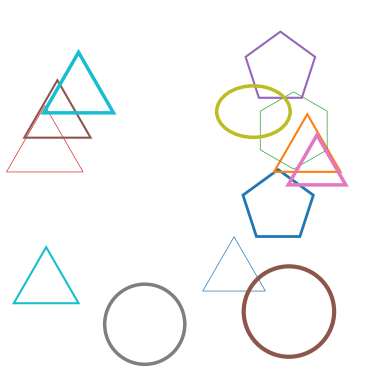[{"shape": "pentagon", "thickness": 2, "radius": 0.48, "center": [0.722, 0.463]}, {"shape": "triangle", "thickness": 0.5, "radius": 0.47, "center": [0.608, 0.291]}, {"shape": "triangle", "thickness": 1.5, "radius": 0.5, "center": [0.798, 0.603]}, {"shape": "hexagon", "thickness": 0.5, "radius": 0.5, "center": [0.763, 0.661]}, {"shape": "triangle", "thickness": 0.5, "radius": 0.57, "center": [0.116, 0.611]}, {"shape": "pentagon", "thickness": 1.5, "radius": 0.47, "center": [0.728, 0.823]}, {"shape": "triangle", "thickness": 1.5, "radius": 0.5, "center": [0.149, 0.692]}, {"shape": "circle", "thickness": 3, "radius": 0.59, "center": [0.75, 0.191]}, {"shape": "triangle", "thickness": 2.5, "radius": 0.43, "center": [0.823, 0.563]}, {"shape": "circle", "thickness": 2.5, "radius": 0.52, "center": [0.376, 0.158]}, {"shape": "oval", "thickness": 2.5, "radius": 0.48, "center": [0.658, 0.71]}, {"shape": "triangle", "thickness": 1.5, "radius": 0.49, "center": [0.12, 0.261]}, {"shape": "triangle", "thickness": 2.5, "radius": 0.52, "center": [0.204, 0.759]}]